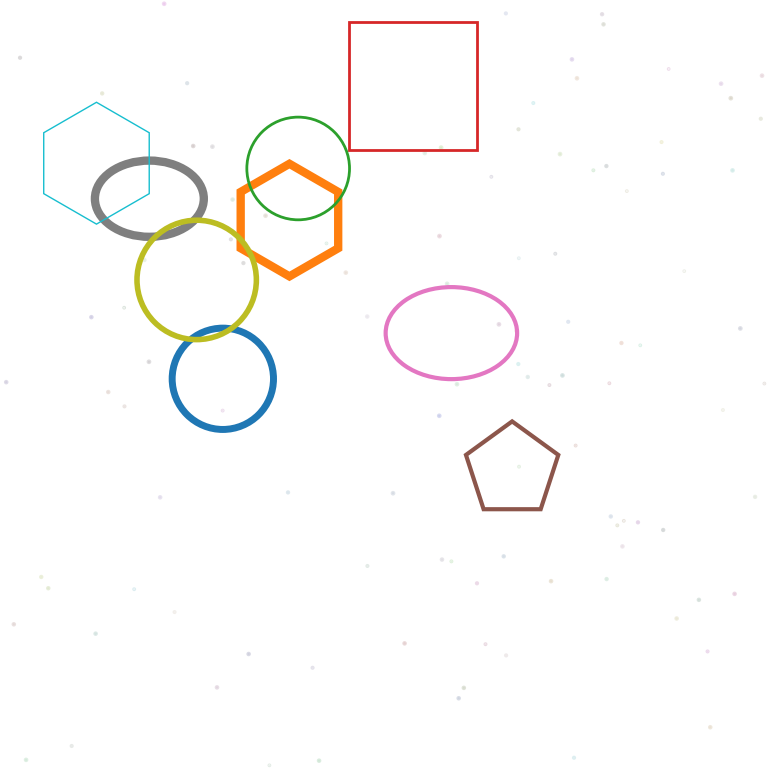[{"shape": "circle", "thickness": 2.5, "radius": 0.33, "center": [0.289, 0.508]}, {"shape": "hexagon", "thickness": 3, "radius": 0.37, "center": [0.376, 0.714]}, {"shape": "circle", "thickness": 1, "radius": 0.33, "center": [0.387, 0.781]}, {"shape": "square", "thickness": 1, "radius": 0.41, "center": [0.537, 0.888]}, {"shape": "pentagon", "thickness": 1.5, "radius": 0.32, "center": [0.665, 0.39]}, {"shape": "oval", "thickness": 1.5, "radius": 0.43, "center": [0.586, 0.567]}, {"shape": "oval", "thickness": 3, "radius": 0.35, "center": [0.194, 0.742]}, {"shape": "circle", "thickness": 2, "radius": 0.39, "center": [0.255, 0.636]}, {"shape": "hexagon", "thickness": 0.5, "radius": 0.4, "center": [0.125, 0.788]}]